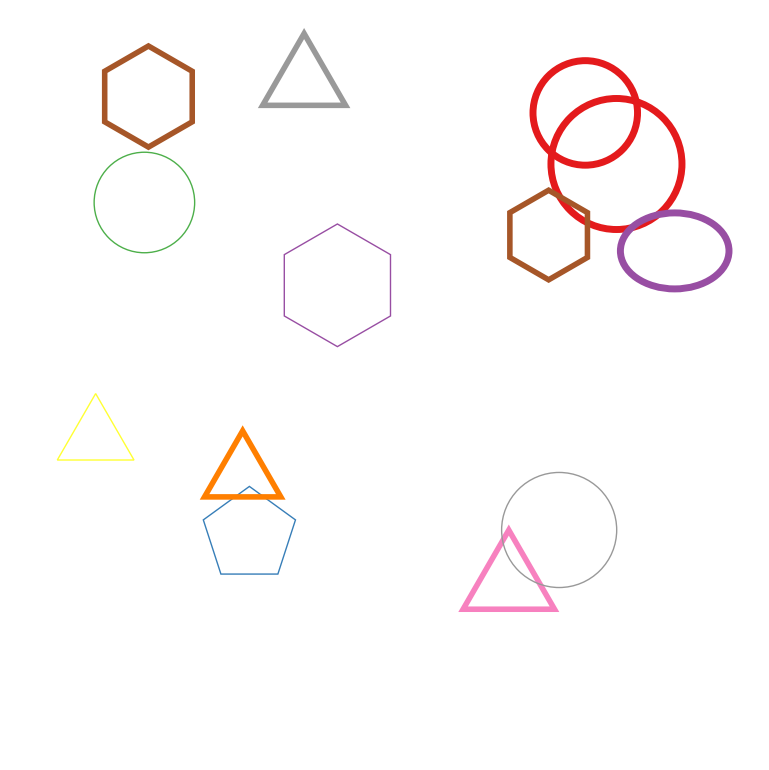[{"shape": "circle", "thickness": 2.5, "radius": 0.34, "center": [0.76, 0.853]}, {"shape": "circle", "thickness": 2.5, "radius": 0.43, "center": [0.801, 0.787]}, {"shape": "pentagon", "thickness": 0.5, "radius": 0.31, "center": [0.324, 0.305]}, {"shape": "circle", "thickness": 0.5, "radius": 0.33, "center": [0.188, 0.737]}, {"shape": "oval", "thickness": 2.5, "radius": 0.35, "center": [0.876, 0.674]}, {"shape": "hexagon", "thickness": 0.5, "radius": 0.4, "center": [0.438, 0.629]}, {"shape": "triangle", "thickness": 2, "radius": 0.29, "center": [0.315, 0.383]}, {"shape": "triangle", "thickness": 0.5, "radius": 0.29, "center": [0.124, 0.431]}, {"shape": "hexagon", "thickness": 2, "radius": 0.29, "center": [0.713, 0.695]}, {"shape": "hexagon", "thickness": 2, "radius": 0.33, "center": [0.193, 0.875]}, {"shape": "triangle", "thickness": 2, "radius": 0.34, "center": [0.661, 0.243]}, {"shape": "triangle", "thickness": 2, "radius": 0.31, "center": [0.395, 0.894]}, {"shape": "circle", "thickness": 0.5, "radius": 0.37, "center": [0.726, 0.312]}]